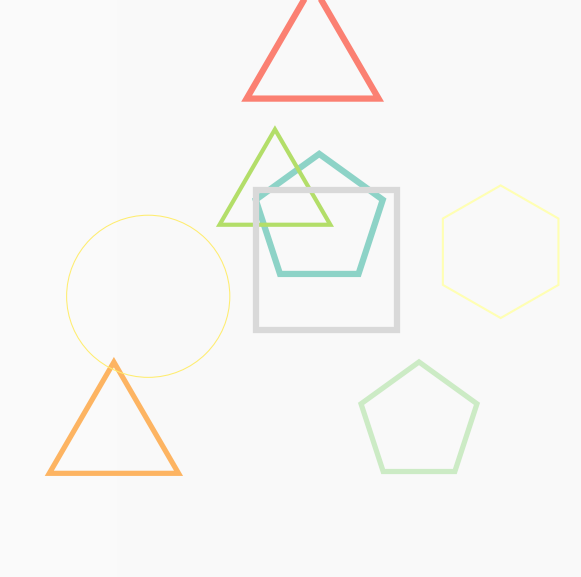[{"shape": "pentagon", "thickness": 3, "radius": 0.57, "center": [0.549, 0.618]}, {"shape": "hexagon", "thickness": 1, "radius": 0.57, "center": [0.861, 0.563]}, {"shape": "triangle", "thickness": 3, "radius": 0.66, "center": [0.538, 0.894]}, {"shape": "triangle", "thickness": 2.5, "radius": 0.64, "center": [0.196, 0.244]}, {"shape": "triangle", "thickness": 2, "radius": 0.55, "center": [0.473, 0.665]}, {"shape": "square", "thickness": 3, "radius": 0.6, "center": [0.562, 0.549]}, {"shape": "pentagon", "thickness": 2.5, "radius": 0.52, "center": [0.721, 0.268]}, {"shape": "circle", "thickness": 0.5, "radius": 0.7, "center": [0.255, 0.486]}]